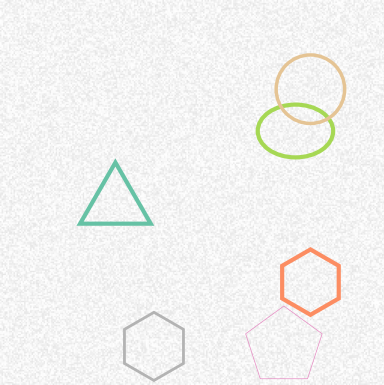[{"shape": "triangle", "thickness": 3, "radius": 0.53, "center": [0.3, 0.472]}, {"shape": "hexagon", "thickness": 3, "radius": 0.42, "center": [0.806, 0.267]}, {"shape": "pentagon", "thickness": 0.5, "radius": 0.52, "center": [0.737, 0.101]}, {"shape": "oval", "thickness": 3, "radius": 0.49, "center": [0.767, 0.66]}, {"shape": "circle", "thickness": 2.5, "radius": 0.44, "center": [0.806, 0.768]}, {"shape": "hexagon", "thickness": 2, "radius": 0.44, "center": [0.4, 0.1]}]